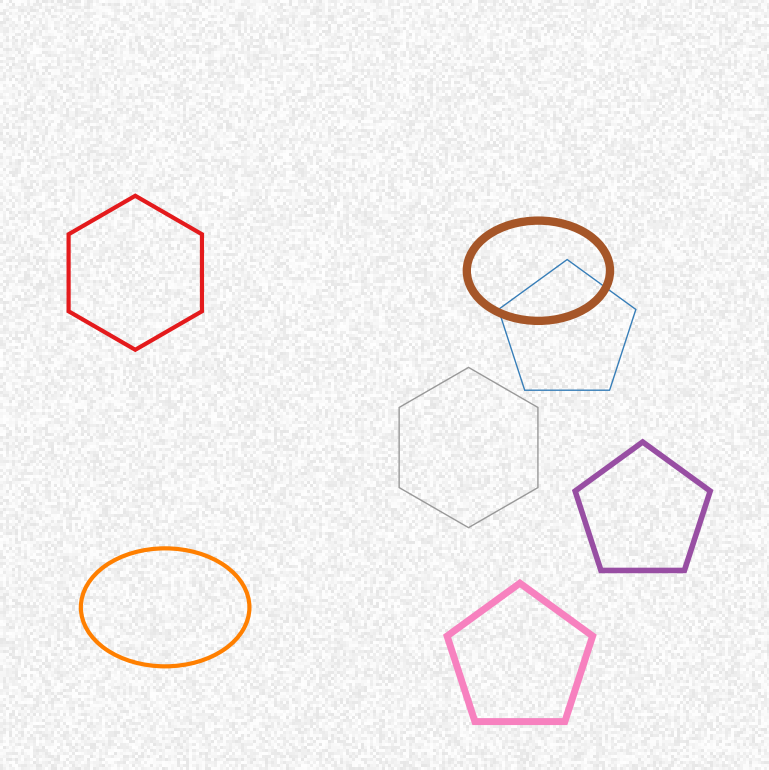[{"shape": "hexagon", "thickness": 1.5, "radius": 0.5, "center": [0.176, 0.646]}, {"shape": "pentagon", "thickness": 0.5, "radius": 0.47, "center": [0.737, 0.569]}, {"shape": "pentagon", "thickness": 2, "radius": 0.46, "center": [0.835, 0.334]}, {"shape": "oval", "thickness": 1.5, "radius": 0.55, "center": [0.214, 0.211]}, {"shape": "oval", "thickness": 3, "radius": 0.47, "center": [0.699, 0.648]}, {"shape": "pentagon", "thickness": 2.5, "radius": 0.5, "center": [0.675, 0.143]}, {"shape": "hexagon", "thickness": 0.5, "radius": 0.52, "center": [0.608, 0.419]}]